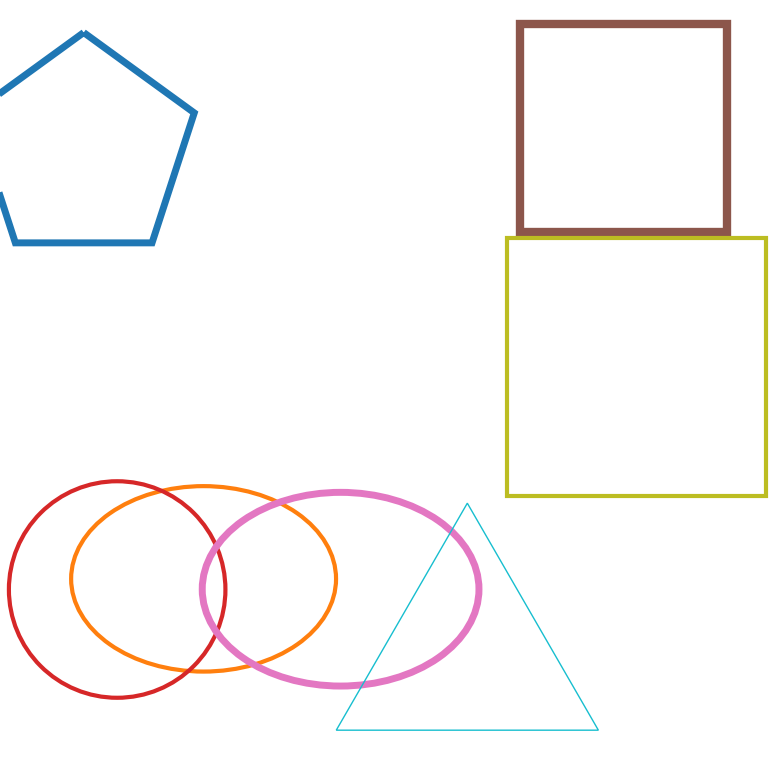[{"shape": "pentagon", "thickness": 2.5, "radius": 0.75, "center": [0.109, 0.807]}, {"shape": "oval", "thickness": 1.5, "radius": 0.86, "center": [0.264, 0.248]}, {"shape": "circle", "thickness": 1.5, "radius": 0.7, "center": [0.152, 0.234]}, {"shape": "square", "thickness": 3, "radius": 0.67, "center": [0.81, 0.834]}, {"shape": "oval", "thickness": 2.5, "radius": 0.9, "center": [0.442, 0.235]}, {"shape": "square", "thickness": 1.5, "radius": 0.84, "center": [0.826, 0.523]}, {"shape": "triangle", "thickness": 0.5, "radius": 0.98, "center": [0.607, 0.15]}]